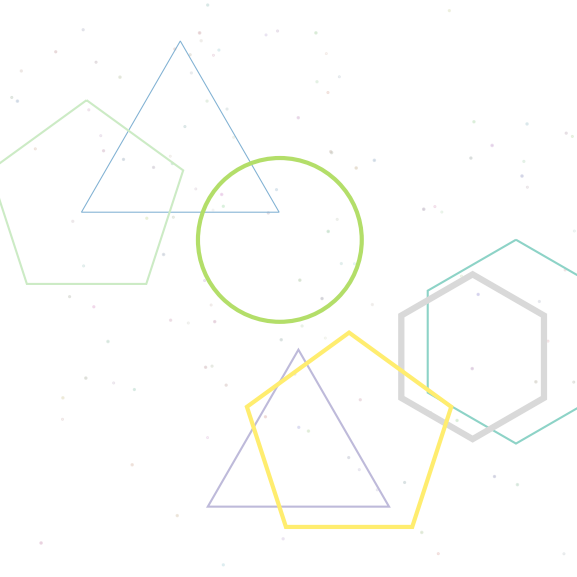[{"shape": "hexagon", "thickness": 1, "radius": 0.88, "center": [0.893, 0.408]}, {"shape": "triangle", "thickness": 1, "radius": 0.91, "center": [0.517, 0.212]}, {"shape": "triangle", "thickness": 0.5, "radius": 0.99, "center": [0.312, 0.731]}, {"shape": "circle", "thickness": 2, "radius": 0.71, "center": [0.485, 0.584]}, {"shape": "hexagon", "thickness": 3, "radius": 0.71, "center": [0.818, 0.381]}, {"shape": "pentagon", "thickness": 1, "radius": 0.88, "center": [0.15, 0.65]}, {"shape": "pentagon", "thickness": 2, "radius": 0.93, "center": [0.604, 0.237]}]